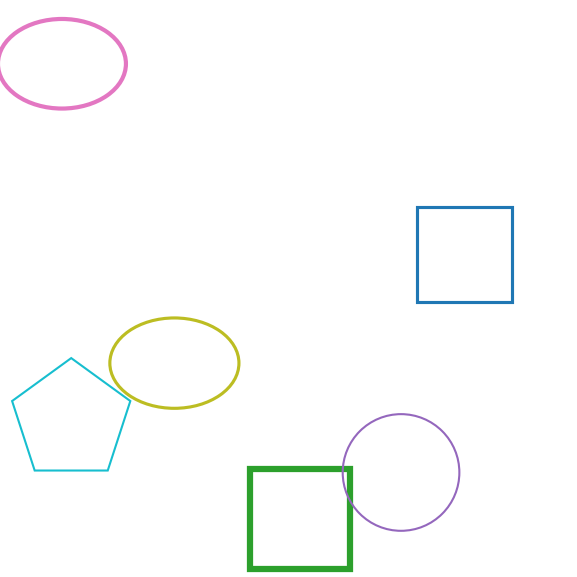[{"shape": "square", "thickness": 1.5, "radius": 0.41, "center": [0.804, 0.558]}, {"shape": "square", "thickness": 3, "radius": 0.44, "center": [0.52, 0.1]}, {"shape": "circle", "thickness": 1, "radius": 0.51, "center": [0.694, 0.181]}, {"shape": "oval", "thickness": 2, "radius": 0.55, "center": [0.107, 0.889]}, {"shape": "oval", "thickness": 1.5, "radius": 0.56, "center": [0.302, 0.37]}, {"shape": "pentagon", "thickness": 1, "radius": 0.54, "center": [0.123, 0.271]}]